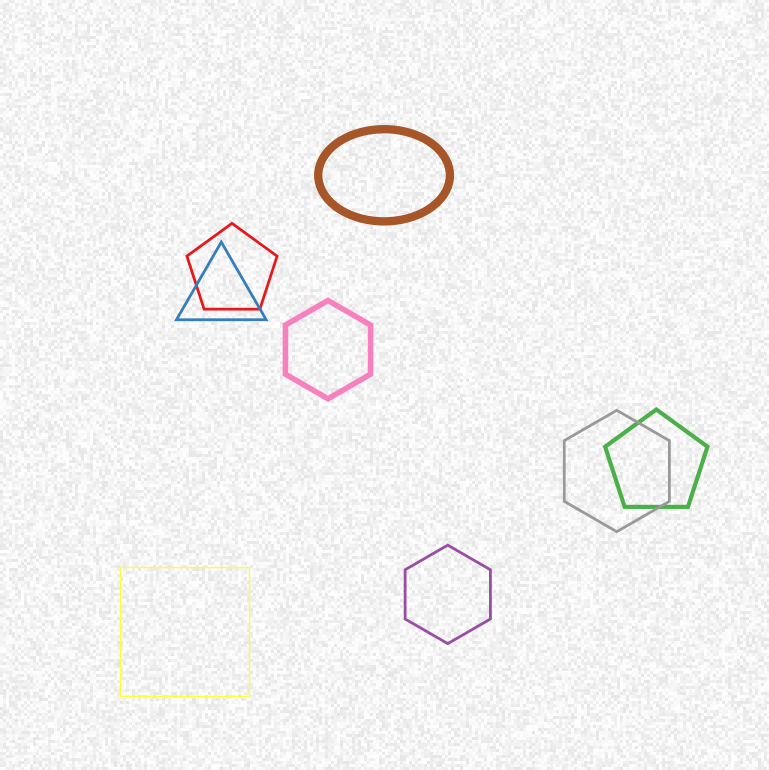[{"shape": "pentagon", "thickness": 1, "radius": 0.31, "center": [0.301, 0.648]}, {"shape": "triangle", "thickness": 1, "radius": 0.34, "center": [0.287, 0.618]}, {"shape": "pentagon", "thickness": 1.5, "radius": 0.35, "center": [0.852, 0.398]}, {"shape": "hexagon", "thickness": 1, "radius": 0.32, "center": [0.582, 0.228]}, {"shape": "square", "thickness": 0.5, "radius": 0.42, "center": [0.24, 0.179]}, {"shape": "oval", "thickness": 3, "radius": 0.43, "center": [0.499, 0.772]}, {"shape": "hexagon", "thickness": 2, "radius": 0.32, "center": [0.426, 0.546]}, {"shape": "hexagon", "thickness": 1, "radius": 0.39, "center": [0.801, 0.388]}]